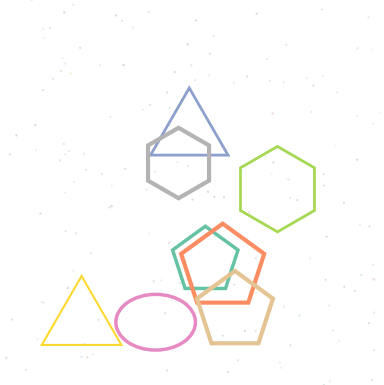[{"shape": "pentagon", "thickness": 2.5, "radius": 0.45, "center": [0.533, 0.323]}, {"shape": "pentagon", "thickness": 3, "radius": 0.57, "center": [0.578, 0.306]}, {"shape": "triangle", "thickness": 2, "radius": 0.58, "center": [0.492, 0.655]}, {"shape": "oval", "thickness": 2.5, "radius": 0.52, "center": [0.404, 0.163]}, {"shape": "hexagon", "thickness": 2, "radius": 0.55, "center": [0.721, 0.509]}, {"shape": "triangle", "thickness": 1.5, "radius": 0.6, "center": [0.212, 0.164]}, {"shape": "pentagon", "thickness": 3, "radius": 0.52, "center": [0.61, 0.192]}, {"shape": "hexagon", "thickness": 3, "radius": 0.46, "center": [0.464, 0.577]}]